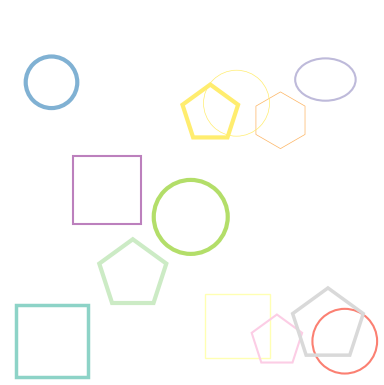[{"shape": "square", "thickness": 2.5, "radius": 0.47, "center": [0.136, 0.115]}, {"shape": "square", "thickness": 1, "radius": 0.42, "center": [0.616, 0.153]}, {"shape": "oval", "thickness": 1.5, "radius": 0.39, "center": [0.845, 0.793]}, {"shape": "circle", "thickness": 1.5, "radius": 0.42, "center": [0.896, 0.114]}, {"shape": "circle", "thickness": 3, "radius": 0.33, "center": [0.134, 0.786]}, {"shape": "hexagon", "thickness": 0.5, "radius": 0.37, "center": [0.728, 0.688]}, {"shape": "circle", "thickness": 3, "radius": 0.48, "center": [0.495, 0.437]}, {"shape": "pentagon", "thickness": 1.5, "radius": 0.34, "center": [0.719, 0.114]}, {"shape": "pentagon", "thickness": 2.5, "radius": 0.48, "center": [0.852, 0.156]}, {"shape": "square", "thickness": 1.5, "radius": 0.44, "center": [0.278, 0.506]}, {"shape": "pentagon", "thickness": 3, "radius": 0.46, "center": [0.345, 0.287]}, {"shape": "pentagon", "thickness": 3, "radius": 0.38, "center": [0.546, 0.704]}, {"shape": "circle", "thickness": 0.5, "radius": 0.43, "center": [0.614, 0.732]}]